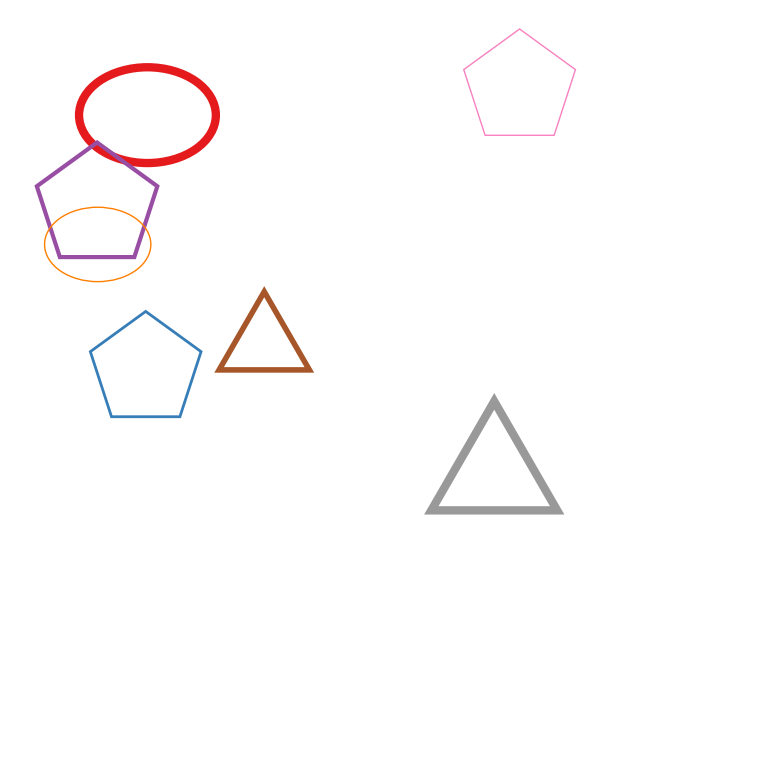[{"shape": "oval", "thickness": 3, "radius": 0.44, "center": [0.191, 0.85]}, {"shape": "pentagon", "thickness": 1, "radius": 0.38, "center": [0.189, 0.52]}, {"shape": "pentagon", "thickness": 1.5, "radius": 0.41, "center": [0.126, 0.733]}, {"shape": "oval", "thickness": 0.5, "radius": 0.35, "center": [0.127, 0.683]}, {"shape": "triangle", "thickness": 2, "radius": 0.34, "center": [0.343, 0.553]}, {"shape": "pentagon", "thickness": 0.5, "radius": 0.38, "center": [0.675, 0.886]}, {"shape": "triangle", "thickness": 3, "radius": 0.47, "center": [0.642, 0.384]}]